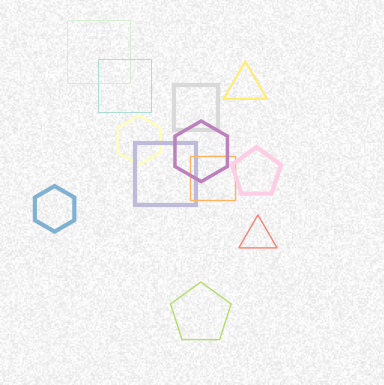[{"shape": "square", "thickness": 0.5, "radius": 0.34, "center": [0.324, 0.778]}, {"shape": "hexagon", "thickness": 1.5, "radius": 0.32, "center": [0.361, 0.636]}, {"shape": "square", "thickness": 3, "radius": 0.4, "center": [0.43, 0.548]}, {"shape": "triangle", "thickness": 1, "radius": 0.29, "center": [0.67, 0.385]}, {"shape": "hexagon", "thickness": 3, "radius": 0.3, "center": [0.142, 0.458]}, {"shape": "square", "thickness": 1, "radius": 0.29, "center": [0.552, 0.538]}, {"shape": "pentagon", "thickness": 1, "radius": 0.41, "center": [0.522, 0.185]}, {"shape": "pentagon", "thickness": 3, "radius": 0.33, "center": [0.666, 0.551]}, {"shape": "square", "thickness": 3, "radius": 0.29, "center": [0.509, 0.72]}, {"shape": "hexagon", "thickness": 2.5, "radius": 0.39, "center": [0.523, 0.607]}, {"shape": "square", "thickness": 0.5, "radius": 0.41, "center": [0.257, 0.867]}, {"shape": "triangle", "thickness": 1.5, "radius": 0.33, "center": [0.637, 0.776]}]